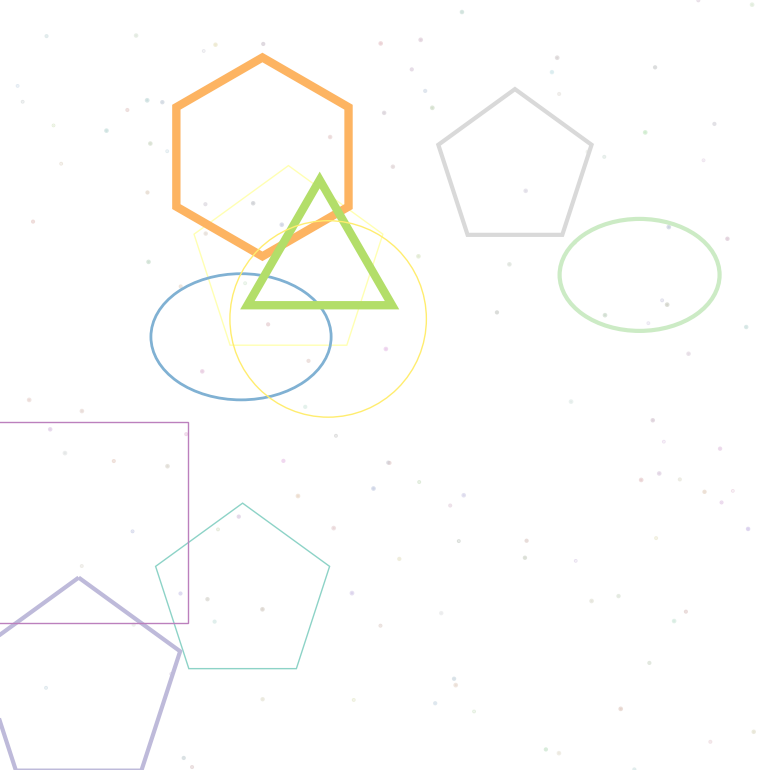[{"shape": "pentagon", "thickness": 0.5, "radius": 0.59, "center": [0.315, 0.228]}, {"shape": "pentagon", "thickness": 0.5, "radius": 0.64, "center": [0.375, 0.656]}, {"shape": "pentagon", "thickness": 1.5, "radius": 0.69, "center": [0.102, 0.111]}, {"shape": "oval", "thickness": 1, "radius": 0.59, "center": [0.313, 0.563]}, {"shape": "hexagon", "thickness": 3, "radius": 0.65, "center": [0.341, 0.796]}, {"shape": "triangle", "thickness": 3, "radius": 0.54, "center": [0.415, 0.658]}, {"shape": "pentagon", "thickness": 1.5, "radius": 0.52, "center": [0.669, 0.78]}, {"shape": "square", "thickness": 0.5, "radius": 0.65, "center": [0.114, 0.321]}, {"shape": "oval", "thickness": 1.5, "radius": 0.52, "center": [0.831, 0.643]}, {"shape": "circle", "thickness": 0.5, "radius": 0.64, "center": [0.426, 0.586]}]